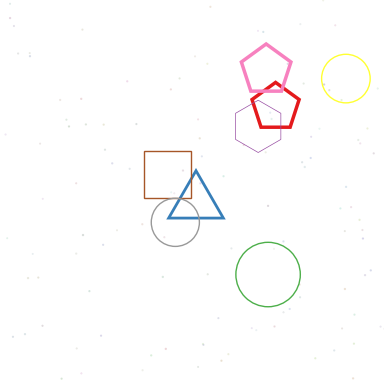[{"shape": "pentagon", "thickness": 2.5, "radius": 0.32, "center": [0.716, 0.722]}, {"shape": "triangle", "thickness": 2, "radius": 0.41, "center": [0.509, 0.475]}, {"shape": "circle", "thickness": 1, "radius": 0.42, "center": [0.696, 0.287]}, {"shape": "hexagon", "thickness": 0.5, "radius": 0.34, "center": [0.671, 0.672]}, {"shape": "circle", "thickness": 1, "radius": 0.32, "center": [0.898, 0.796]}, {"shape": "square", "thickness": 1, "radius": 0.31, "center": [0.435, 0.547]}, {"shape": "pentagon", "thickness": 2.5, "radius": 0.34, "center": [0.691, 0.818]}, {"shape": "circle", "thickness": 1, "radius": 0.31, "center": [0.455, 0.422]}]